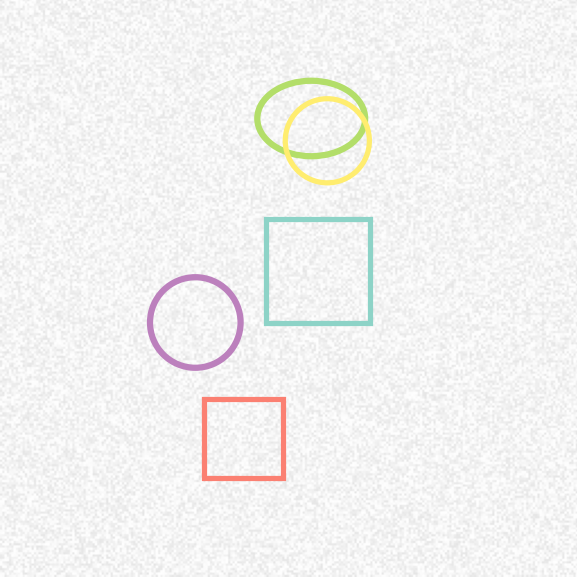[{"shape": "square", "thickness": 2.5, "radius": 0.45, "center": [0.55, 0.53]}, {"shape": "square", "thickness": 2.5, "radius": 0.34, "center": [0.421, 0.24]}, {"shape": "oval", "thickness": 3, "radius": 0.47, "center": [0.539, 0.794]}, {"shape": "circle", "thickness": 3, "radius": 0.39, "center": [0.338, 0.441]}, {"shape": "circle", "thickness": 2.5, "radius": 0.36, "center": [0.567, 0.755]}]